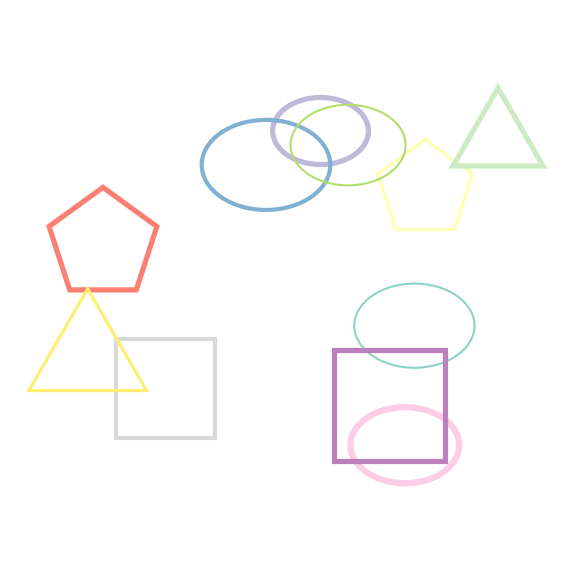[{"shape": "oval", "thickness": 1, "radius": 0.52, "center": [0.718, 0.435]}, {"shape": "pentagon", "thickness": 1.5, "radius": 0.43, "center": [0.736, 0.671]}, {"shape": "oval", "thickness": 2.5, "radius": 0.41, "center": [0.555, 0.772]}, {"shape": "pentagon", "thickness": 2.5, "radius": 0.49, "center": [0.178, 0.577]}, {"shape": "oval", "thickness": 2, "radius": 0.56, "center": [0.461, 0.714]}, {"shape": "oval", "thickness": 1, "radius": 0.5, "center": [0.603, 0.748]}, {"shape": "oval", "thickness": 3, "radius": 0.47, "center": [0.701, 0.228]}, {"shape": "square", "thickness": 2, "radius": 0.43, "center": [0.286, 0.326]}, {"shape": "square", "thickness": 2.5, "radius": 0.48, "center": [0.674, 0.297]}, {"shape": "triangle", "thickness": 2.5, "radius": 0.45, "center": [0.862, 0.757]}, {"shape": "triangle", "thickness": 1.5, "radius": 0.59, "center": [0.152, 0.382]}]